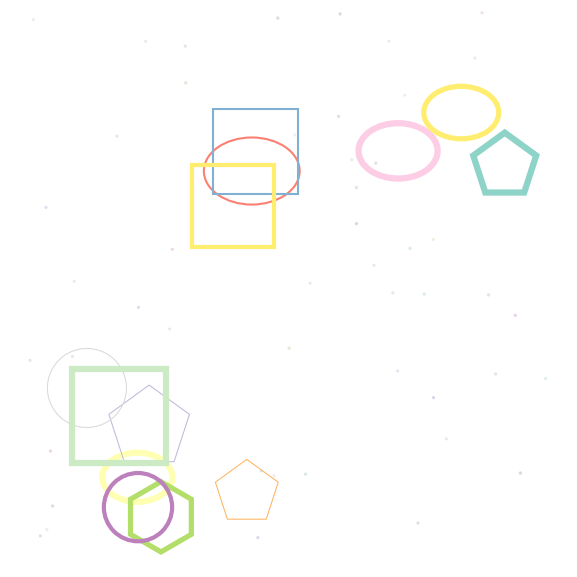[{"shape": "pentagon", "thickness": 3, "radius": 0.29, "center": [0.874, 0.712]}, {"shape": "oval", "thickness": 3, "radius": 0.3, "center": [0.238, 0.173]}, {"shape": "pentagon", "thickness": 0.5, "radius": 0.37, "center": [0.258, 0.259]}, {"shape": "oval", "thickness": 1, "radius": 0.41, "center": [0.436, 0.703]}, {"shape": "square", "thickness": 1, "radius": 0.37, "center": [0.442, 0.737]}, {"shape": "pentagon", "thickness": 0.5, "radius": 0.29, "center": [0.427, 0.146]}, {"shape": "hexagon", "thickness": 2.5, "radius": 0.3, "center": [0.279, 0.104]}, {"shape": "oval", "thickness": 3, "radius": 0.34, "center": [0.689, 0.738]}, {"shape": "circle", "thickness": 0.5, "radius": 0.34, "center": [0.151, 0.327]}, {"shape": "circle", "thickness": 2, "radius": 0.3, "center": [0.239, 0.121]}, {"shape": "square", "thickness": 3, "radius": 0.41, "center": [0.206, 0.28]}, {"shape": "oval", "thickness": 2.5, "radius": 0.32, "center": [0.799, 0.804]}, {"shape": "square", "thickness": 2, "radius": 0.36, "center": [0.403, 0.642]}]